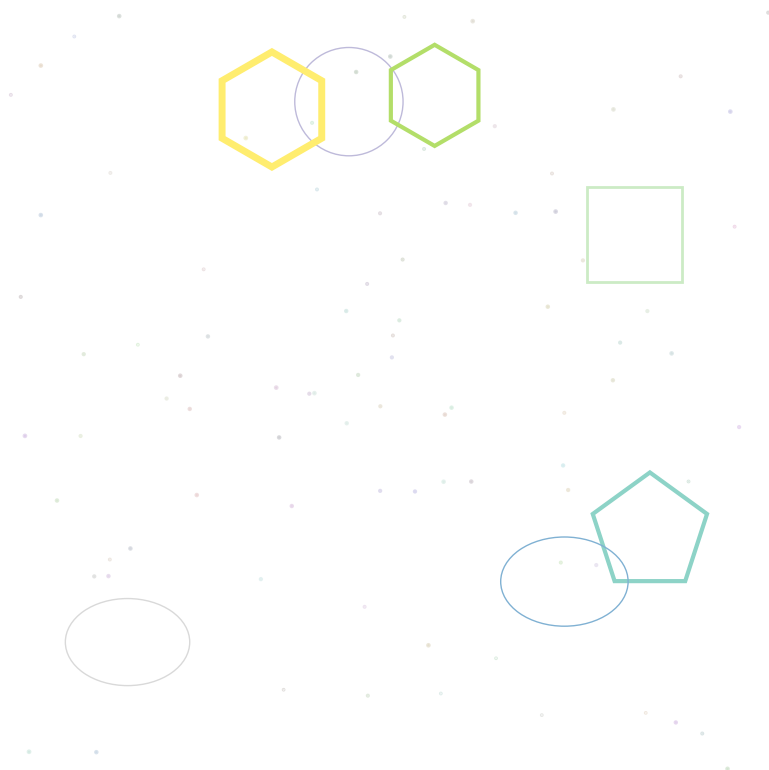[{"shape": "pentagon", "thickness": 1.5, "radius": 0.39, "center": [0.844, 0.308]}, {"shape": "circle", "thickness": 0.5, "radius": 0.35, "center": [0.453, 0.868]}, {"shape": "oval", "thickness": 0.5, "radius": 0.41, "center": [0.733, 0.245]}, {"shape": "hexagon", "thickness": 1.5, "radius": 0.33, "center": [0.564, 0.876]}, {"shape": "oval", "thickness": 0.5, "radius": 0.4, "center": [0.166, 0.166]}, {"shape": "square", "thickness": 1, "radius": 0.31, "center": [0.824, 0.696]}, {"shape": "hexagon", "thickness": 2.5, "radius": 0.37, "center": [0.353, 0.858]}]